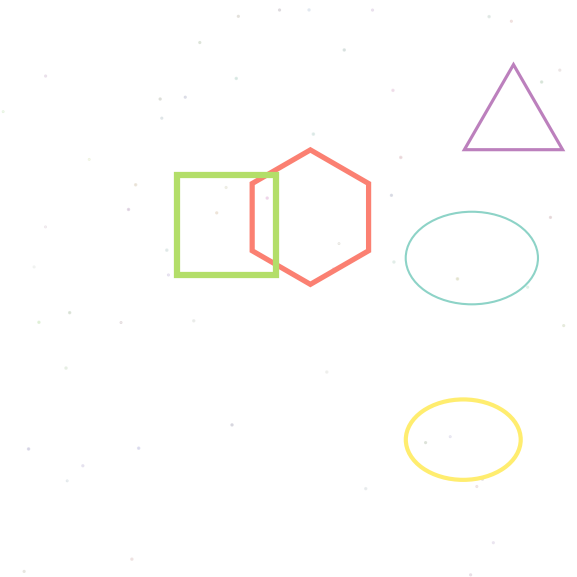[{"shape": "oval", "thickness": 1, "radius": 0.57, "center": [0.817, 0.552]}, {"shape": "hexagon", "thickness": 2.5, "radius": 0.58, "center": [0.537, 0.623]}, {"shape": "square", "thickness": 3, "radius": 0.43, "center": [0.392, 0.609]}, {"shape": "triangle", "thickness": 1.5, "radius": 0.49, "center": [0.889, 0.789]}, {"shape": "oval", "thickness": 2, "radius": 0.5, "center": [0.802, 0.238]}]